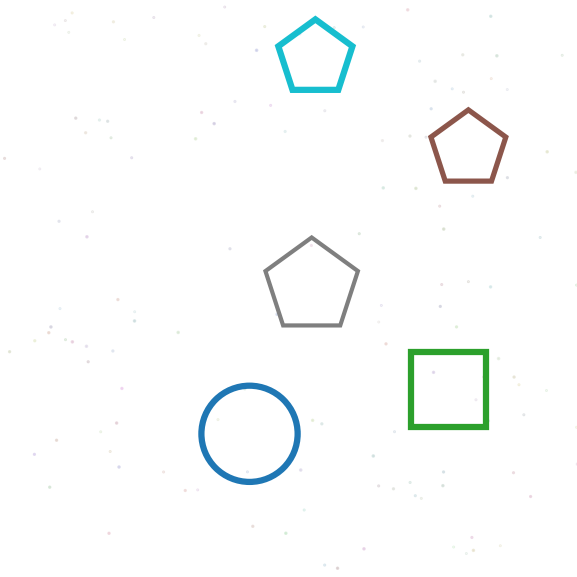[{"shape": "circle", "thickness": 3, "radius": 0.42, "center": [0.432, 0.248]}, {"shape": "square", "thickness": 3, "radius": 0.33, "center": [0.777, 0.325]}, {"shape": "pentagon", "thickness": 2.5, "radius": 0.34, "center": [0.811, 0.741]}, {"shape": "pentagon", "thickness": 2, "radius": 0.42, "center": [0.54, 0.504]}, {"shape": "pentagon", "thickness": 3, "radius": 0.34, "center": [0.546, 0.898]}]